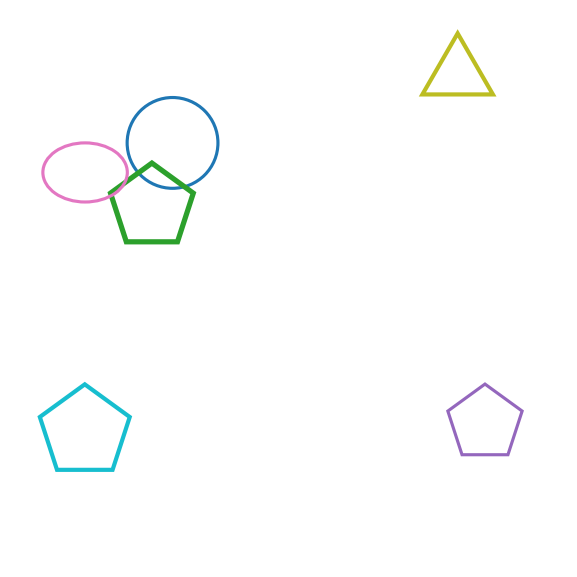[{"shape": "circle", "thickness": 1.5, "radius": 0.39, "center": [0.299, 0.752]}, {"shape": "pentagon", "thickness": 2.5, "radius": 0.38, "center": [0.263, 0.641]}, {"shape": "pentagon", "thickness": 1.5, "radius": 0.34, "center": [0.84, 0.266]}, {"shape": "oval", "thickness": 1.5, "radius": 0.37, "center": [0.147, 0.701]}, {"shape": "triangle", "thickness": 2, "radius": 0.35, "center": [0.792, 0.871]}, {"shape": "pentagon", "thickness": 2, "radius": 0.41, "center": [0.147, 0.252]}]